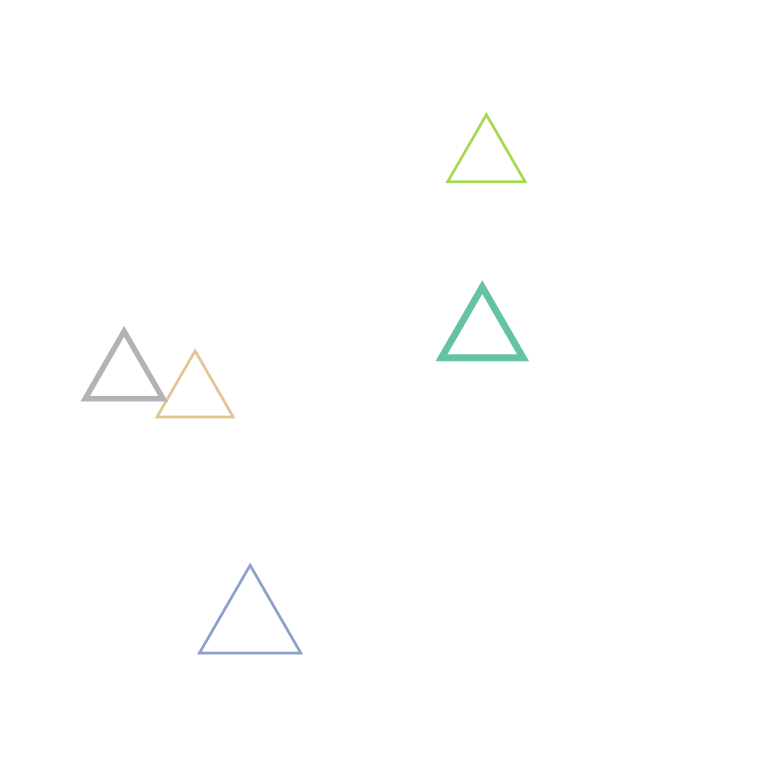[{"shape": "triangle", "thickness": 2.5, "radius": 0.31, "center": [0.626, 0.566]}, {"shape": "triangle", "thickness": 1, "radius": 0.38, "center": [0.325, 0.19]}, {"shape": "triangle", "thickness": 1, "radius": 0.29, "center": [0.632, 0.793]}, {"shape": "triangle", "thickness": 1, "radius": 0.29, "center": [0.253, 0.487]}, {"shape": "triangle", "thickness": 2, "radius": 0.29, "center": [0.161, 0.511]}]